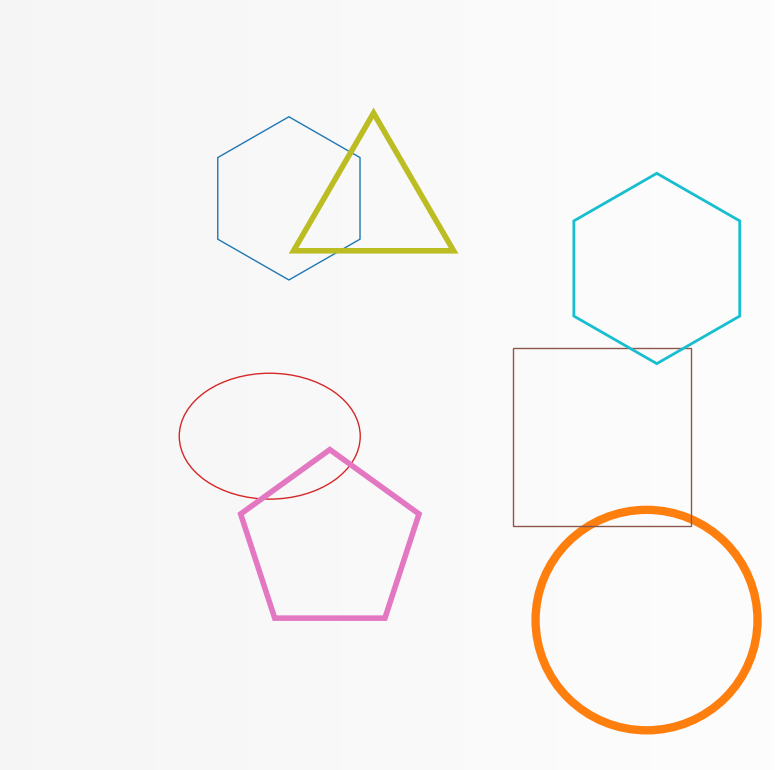[{"shape": "hexagon", "thickness": 0.5, "radius": 0.53, "center": [0.373, 0.742]}, {"shape": "circle", "thickness": 3, "radius": 0.72, "center": [0.834, 0.195]}, {"shape": "oval", "thickness": 0.5, "radius": 0.58, "center": [0.348, 0.434]}, {"shape": "square", "thickness": 0.5, "radius": 0.58, "center": [0.777, 0.432]}, {"shape": "pentagon", "thickness": 2, "radius": 0.6, "center": [0.426, 0.295]}, {"shape": "triangle", "thickness": 2, "radius": 0.6, "center": [0.482, 0.734]}, {"shape": "hexagon", "thickness": 1, "radius": 0.62, "center": [0.847, 0.651]}]